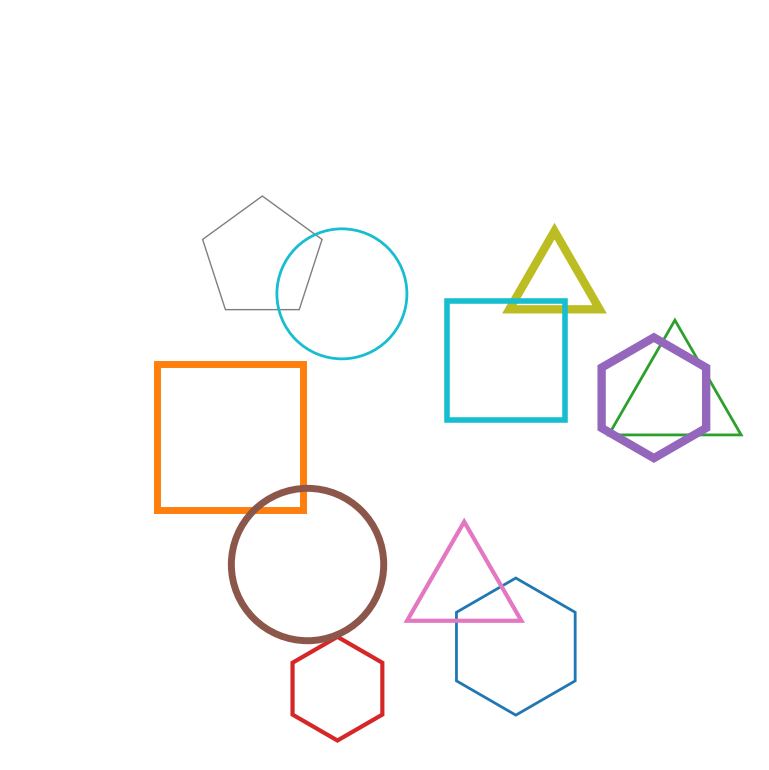[{"shape": "hexagon", "thickness": 1, "radius": 0.45, "center": [0.67, 0.16]}, {"shape": "square", "thickness": 2.5, "radius": 0.47, "center": [0.299, 0.432]}, {"shape": "triangle", "thickness": 1, "radius": 0.5, "center": [0.877, 0.485]}, {"shape": "hexagon", "thickness": 1.5, "radius": 0.34, "center": [0.438, 0.106]}, {"shape": "hexagon", "thickness": 3, "radius": 0.39, "center": [0.849, 0.483]}, {"shape": "circle", "thickness": 2.5, "radius": 0.49, "center": [0.399, 0.267]}, {"shape": "triangle", "thickness": 1.5, "radius": 0.43, "center": [0.603, 0.237]}, {"shape": "pentagon", "thickness": 0.5, "radius": 0.41, "center": [0.341, 0.664]}, {"shape": "triangle", "thickness": 3, "radius": 0.34, "center": [0.72, 0.632]}, {"shape": "circle", "thickness": 1, "radius": 0.42, "center": [0.444, 0.618]}, {"shape": "square", "thickness": 2, "radius": 0.38, "center": [0.657, 0.532]}]